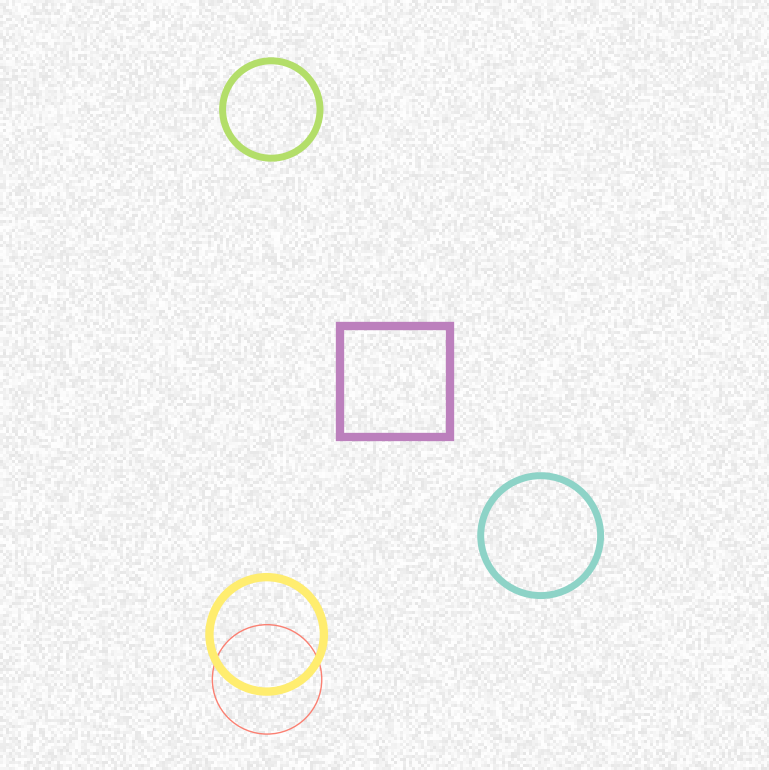[{"shape": "circle", "thickness": 2.5, "radius": 0.39, "center": [0.702, 0.304]}, {"shape": "circle", "thickness": 0.5, "radius": 0.36, "center": [0.347, 0.118]}, {"shape": "circle", "thickness": 2.5, "radius": 0.32, "center": [0.352, 0.858]}, {"shape": "square", "thickness": 3, "radius": 0.36, "center": [0.513, 0.505]}, {"shape": "circle", "thickness": 3, "radius": 0.37, "center": [0.346, 0.176]}]